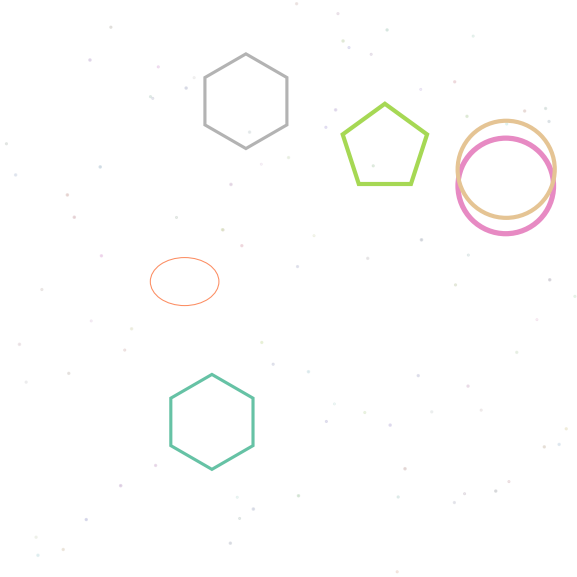[{"shape": "hexagon", "thickness": 1.5, "radius": 0.41, "center": [0.367, 0.269]}, {"shape": "oval", "thickness": 0.5, "radius": 0.3, "center": [0.32, 0.512]}, {"shape": "circle", "thickness": 2.5, "radius": 0.41, "center": [0.876, 0.677]}, {"shape": "pentagon", "thickness": 2, "radius": 0.38, "center": [0.666, 0.743]}, {"shape": "circle", "thickness": 2, "radius": 0.42, "center": [0.877, 0.706]}, {"shape": "hexagon", "thickness": 1.5, "radius": 0.41, "center": [0.426, 0.824]}]